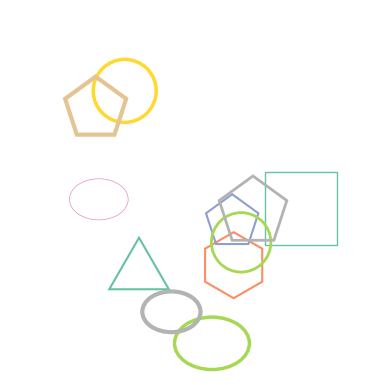[{"shape": "square", "thickness": 1, "radius": 0.47, "center": [0.782, 0.458]}, {"shape": "triangle", "thickness": 1.5, "radius": 0.45, "center": [0.361, 0.293]}, {"shape": "hexagon", "thickness": 1.5, "radius": 0.43, "center": [0.607, 0.311]}, {"shape": "pentagon", "thickness": 1.5, "radius": 0.36, "center": [0.603, 0.424]}, {"shape": "oval", "thickness": 0.5, "radius": 0.38, "center": [0.257, 0.482]}, {"shape": "oval", "thickness": 2.5, "radius": 0.49, "center": [0.551, 0.108]}, {"shape": "circle", "thickness": 2, "radius": 0.39, "center": [0.626, 0.37]}, {"shape": "circle", "thickness": 2.5, "radius": 0.41, "center": [0.324, 0.764]}, {"shape": "pentagon", "thickness": 3, "radius": 0.42, "center": [0.248, 0.718]}, {"shape": "oval", "thickness": 3, "radius": 0.38, "center": [0.445, 0.19]}, {"shape": "pentagon", "thickness": 2, "radius": 0.46, "center": [0.657, 0.451]}]